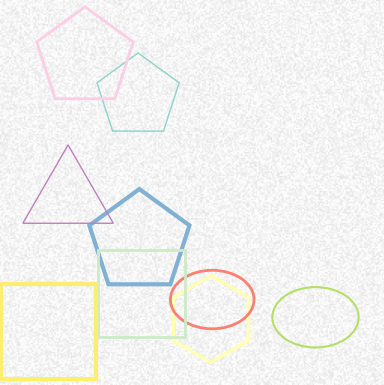[{"shape": "pentagon", "thickness": 1, "radius": 0.56, "center": [0.359, 0.75]}, {"shape": "hexagon", "thickness": 2.5, "radius": 0.56, "center": [0.548, 0.171]}, {"shape": "oval", "thickness": 2, "radius": 0.54, "center": [0.551, 0.222]}, {"shape": "pentagon", "thickness": 3, "radius": 0.68, "center": [0.362, 0.372]}, {"shape": "oval", "thickness": 1.5, "radius": 0.56, "center": [0.819, 0.176]}, {"shape": "pentagon", "thickness": 2, "radius": 0.66, "center": [0.221, 0.85]}, {"shape": "triangle", "thickness": 1, "radius": 0.68, "center": [0.177, 0.488]}, {"shape": "square", "thickness": 2, "radius": 0.56, "center": [0.367, 0.238]}, {"shape": "square", "thickness": 3, "radius": 0.61, "center": [0.126, 0.139]}]